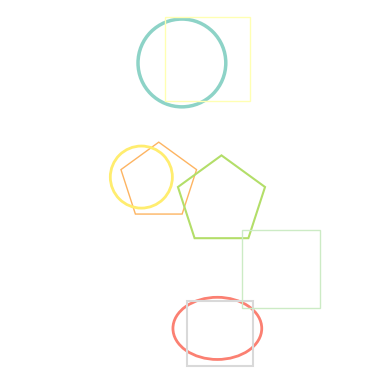[{"shape": "circle", "thickness": 2.5, "radius": 0.57, "center": [0.472, 0.837]}, {"shape": "square", "thickness": 1, "radius": 0.55, "center": [0.539, 0.847]}, {"shape": "oval", "thickness": 2, "radius": 0.58, "center": [0.565, 0.147]}, {"shape": "pentagon", "thickness": 1, "radius": 0.52, "center": [0.412, 0.528]}, {"shape": "pentagon", "thickness": 1.5, "radius": 0.59, "center": [0.575, 0.478]}, {"shape": "square", "thickness": 1.5, "radius": 0.43, "center": [0.572, 0.134]}, {"shape": "square", "thickness": 1, "radius": 0.5, "center": [0.73, 0.301]}, {"shape": "circle", "thickness": 2, "radius": 0.4, "center": [0.367, 0.54]}]